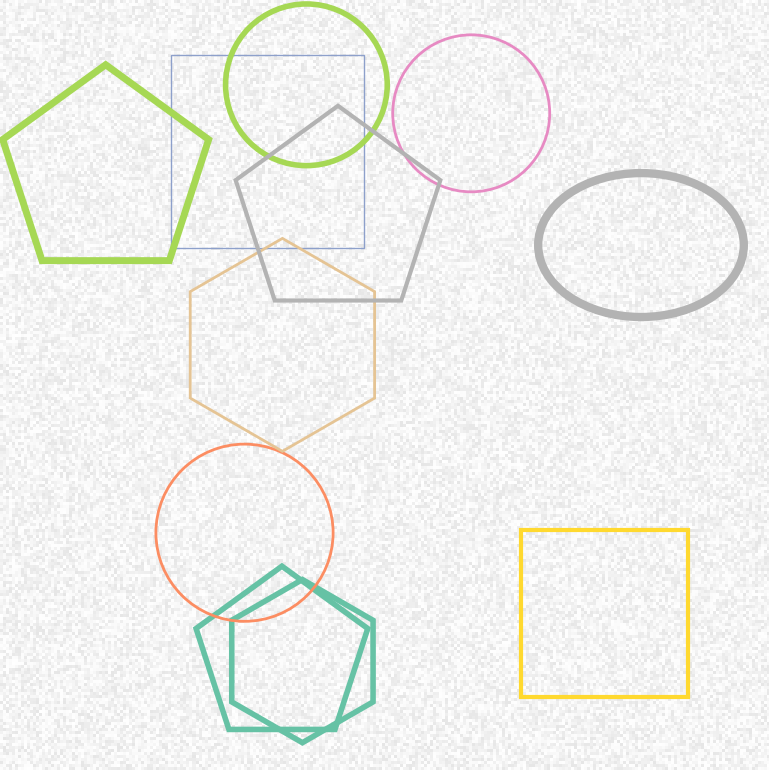[{"shape": "pentagon", "thickness": 2, "radius": 0.59, "center": [0.366, 0.147]}, {"shape": "hexagon", "thickness": 2, "radius": 0.53, "center": [0.393, 0.141]}, {"shape": "circle", "thickness": 1, "radius": 0.58, "center": [0.318, 0.308]}, {"shape": "square", "thickness": 0.5, "radius": 0.63, "center": [0.348, 0.803]}, {"shape": "circle", "thickness": 1, "radius": 0.51, "center": [0.612, 0.853]}, {"shape": "circle", "thickness": 2, "radius": 0.52, "center": [0.398, 0.89]}, {"shape": "pentagon", "thickness": 2.5, "radius": 0.7, "center": [0.137, 0.775]}, {"shape": "square", "thickness": 1.5, "radius": 0.54, "center": [0.785, 0.203]}, {"shape": "hexagon", "thickness": 1, "radius": 0.69, "center": [0.367, 0.552]}, {"shape": "oval", "thickness": 3, "radius": 0.67, "center": [0.832, 0.682]}, {"shape": "pentagon", "thickness": 1.5, "radius": 0.7, "center": [0.439, 0.723]}]